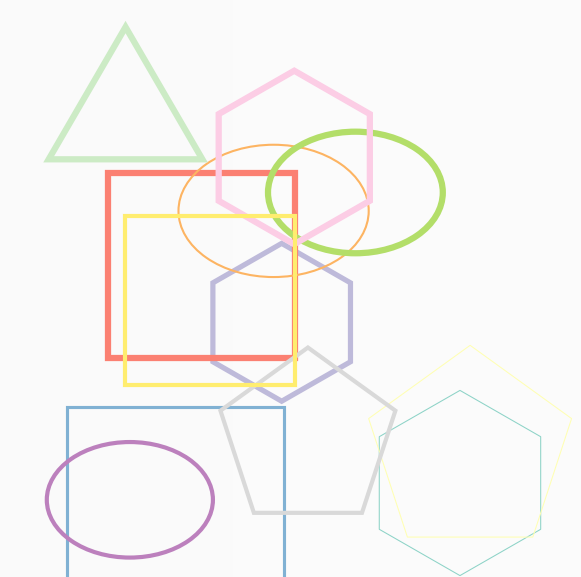[{"shape": "hexagon", "thickness": 0.5, "radius": 0.8, "center": [0.791, 0.163]}, {"shape": "pentagon", "thickness": 0.5, "radius": 0.92, "center": [0.809, 0.218]}, {"shape": "hexagon", "thickness": 2.5, "radius": 0.68, "center": [0.485, 0.441]}, {"shape": "square", "thickness": 3, "radius": 0.8, "center": [0.347, 0.539]}, {"shape": "square", "thickness": 1.5, "radius": 0.93, "center": [0.302, 0.108]}, {"shape": "oval", "thickness": 1, "radius": 0.82, "center": [0.471, 0.634]}, {"shape": "oval", "thickness": 3, "radius": 0.75, "center": [0.611, 0.666]}, {"shape": "hexagon", "thickness": 3, "radius": 0.75, "center": [0.506, 0.727]}, {"shape": "pentagon", "thickness": 2, "radius": 0.79, "center": [0.53, 0.239]}, {"shape": "oval", "thickness": 2, "radius": 0.71, "center": [0.223, 0.134]}, {"shape": "triangle", "thickness": 3, "radius": 0.76, "center": [0.216, 0.8]}, {"shape": "square", "thickness": 2, "radius": 0.73, "center": [0.361, 0.479]}]